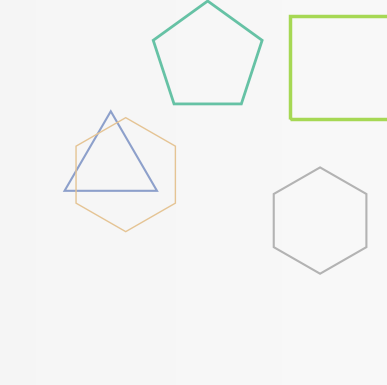[{"shape": "pentagon", "thickness": 2, "radius": 0.74, "center": [0.536, 0.85]}, {"shape": "triangle", "thickness": 1.5, "radius": 0.69, "center": [0.286, 0.573]}, {"shape": "square", "thickness": 2.5, "radius": 0.67, "center": [0.883, 0.825]}, {"shape": "hexagon", "thickness": 1, "radius": 0.74, "center": [0.324, 0.546]}, {"shape": "hexagon", "thickness": 1.5, "radius": 0.69, "center": [0.826, 0.427]}]